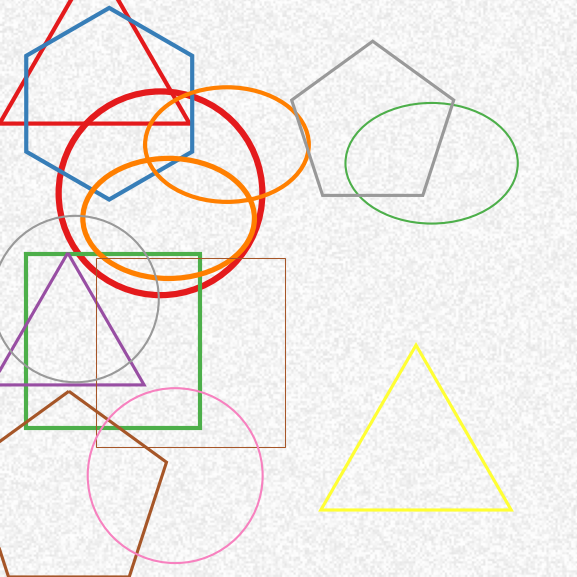[{"shape": "triangle", "thickness": 2, "radius": 0.95, "center": [0.164, 0.88]}, {"shape": "circle", "thickness": 3, "radius": 0.88, "center": [0.278, 0.664]}, {"shape": "hexagon", "thickness": 2, "radius": 0.83, "center": [0.189, 0.82]}, {"shape": "oval", "thickness": 1, "radius": 0.75, "center": [0.747, 0.716]}, {"shape": "square", "thickness": 2, "radius": 0.75, "center": [0.195, 0.409]}, {"shape": "triangle", "thickness": 1.5, "radius": 0.76, "center": [0.117, 0.409]}, {"shape": "oval", "thickness": 2, "radius": 0.71, "center": [0.393, 0.749]}, {"shape": "oval", "thickness": 2.5, "radius": 0.74, "center": [0.292, 0.621]}, {"shape": "triangle", "thickness": 1.5, "radius": 0.95, "center": [0.72, 0.211]}, {"shape": "square", "thickness": 0.5, "radius": 0.82, "center": [0.33, 0.389]}, {"shape": "pentagon", "thickness": 1.5, "radius": 0.89, "center": [0.119, 0.144]}, {"shape": "circle", "thickness": 1, "radius": 0.76, "center": [0.303, 0.176]}, {"shape": "circle", "thickness": 1, "radius": 0.72, "center": [0.131, 0.481]}, {"shape": "pentagon", "thickness": 1.5, "radius": 0.74, "center": [0.645, 0.78]}]